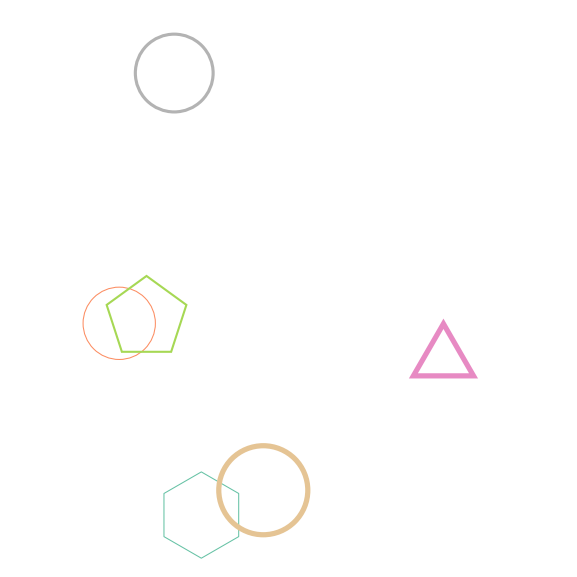[{"shape": "hexagon", "thickness": 0.5, "radius": 0.37, "center": [0.349, 0.107]}, {"shape": "circle", "thickness": 0.5, "radius": 0.31, "center": [0.206, 0.439]}, {"shape": "triangle", "thickness": 2.5, "radius": 0.3, "center": [0.768, 0.378]}, {"shape": "pentagon", "thickness": 1, "radius": 0.36, "center": [0.254, 0.449]}, {"shape": "circle", "thickness": 2.5, "radius": 0.39, "center": [0.456, 0.15]}, {"shape": "circle", "thickness": 1.5, "radius": 0.34, "center": [0.302, 0.873]}]